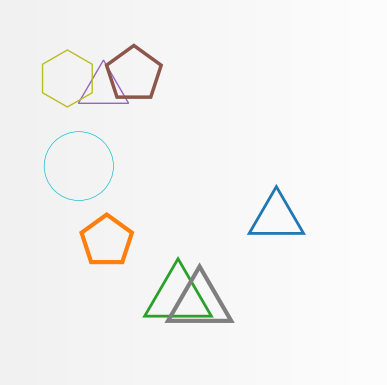[{"shape": "triangle", "thickness": 2, "radius": 0.4, "center": [0.713, 0.434]}, {"shape": "pentagon", "thickness": 3, "radius": 0.34, "center": [0.275, 0.374]}, {"shape": "triangle", "thickness": 2, "radius": 0.5, "center": [0.459, 0.228]}, {"shape": "triangle", "thickness": 1, "radius": 0.37, "center": [0.267, 0.769]}, {"shape": "pentagon", "thickness": 2.5, "radius": 0.37, "center": [0.345, 0.808]}, {"shape": "triangle", "thickness": 3, "radius": 0.47, "center": [0.515, 0.214]}, {"shape": "hexagon", "thickness": 1, "radius": 0.37, "center": [0.174, 0.796]}, {"shape": "circle", "thickness": 0.5, "radius": 0.45, "center": [0.203, 0.569]}]